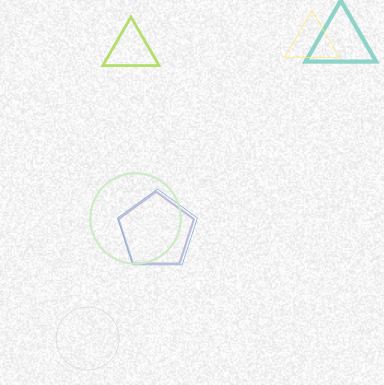[{"shape": "triangle", "thickness": 3, "radius": 0.53, "center": [0.885, 0.893]}, {"shape": "pentagon", "thickness": 1.5, "radius": 0.52, "center": [0.406, 0.399]}, {"shape": "pentagon", "thickness": 0.5, "radius": 0.54, "center": [0.409, 0.4]}, {"shape": "triangle", "thickness": 2, "radius": 0.42, "center": [0.34, 0.872]}, {"shape": "circle", "thickness": 0.5, "radius": 0.41, "center": [0.228, 0.121]}, {"shape": "circle", "thickness": 1.5, "radius": 0.59, "center": [0.352, 0.433]}, {"shape": "triangle", "thickness": 0.5, "radius": 0.41, "center": [0.81, 0.891]}]